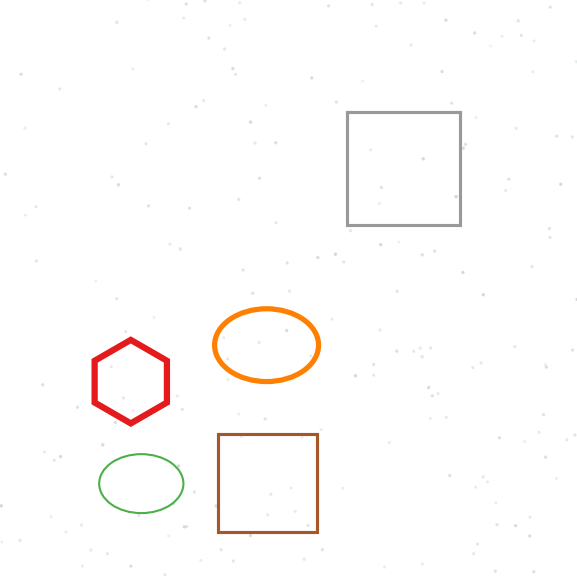[{"shape": "hexagon", "thickness": 3, "radius": 0.36, "center": [0.226, 0.338]}, {"shape": "oval", "thickness": 1, "radius": 0.36, "center": [0.245, 0.162]}, {"shape": "oval", "thickness": 2.5, "radius": 0.45, "center": [0.462, 0.401]}, {"shape": "square", "thickness": 1.5, "radius": 0.43, "center": [0.463, 0.163]}, {"shape": "square", "thickness": 1.5, "radius": 0.49, "center": [0.698, 0.707]}]